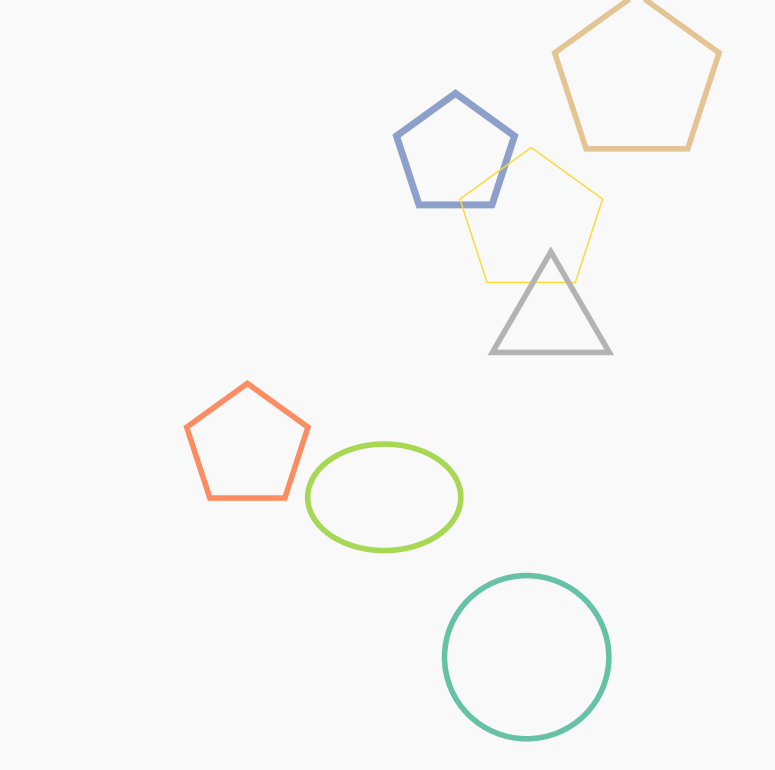[{"shape": "circle", "thickness": 2, "radius": 0.53, "center": [0.68, 0.147]}, {"shape": "pentagon", "thickness": 2, "radius": 0.41, "center": [0.319, 0.42]}, {"shape": "pentagon", "thickness": 2.5, "radius": 0.4, "center": [0.588, 0.799]}, {"shape": "oval", "thickness": 2, "radius": 0.49, "center": [0.496, 0.354]}, {"shape": "pentagon", "thickness": 0.5, "radius": 0.48, "center": [0.685, 0.712]}, {"shape": "pentagon", "thickness": 2, "radius": 0.56, "center": [0.822, 0.897]}, {"shape": "triangle", "thickness": 2, "radius": 0.44, "center": [0.711, 0.586]}]